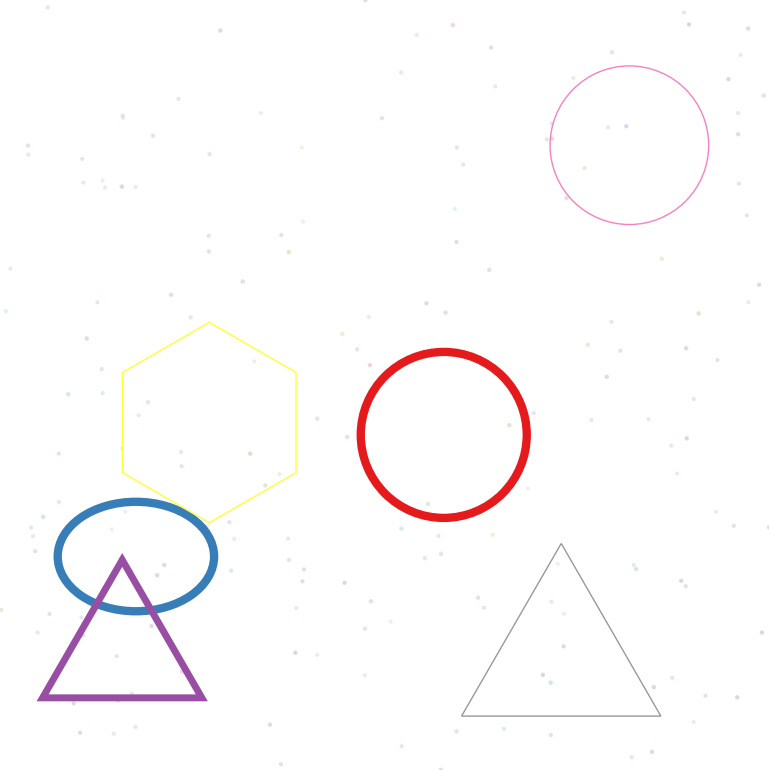[{"shape": "circle", "thickness": 3, "radius": 0.54, "center": [0.576, 0.435]}, {"shape": "oval", "thickness": 3, "radius": 0.51, "center": [0.176, 0.277]}, {"shape": "triangle", "thickness": 2.5, "radius": 0.6, "center": [0.159, 0.153]}, {"shape": "hexagon", "thickness": 0.5, "radius": 0.65, "center": [0.272, 0.451]}, {"shape": "circle", "thickness": 0.5, "radius": 0.51, "center": [0.817, 0.811]}, {"shape": "triangle", "thickness": 0.5, "radius": 0.75, "center": [0.729, 0.145]}]